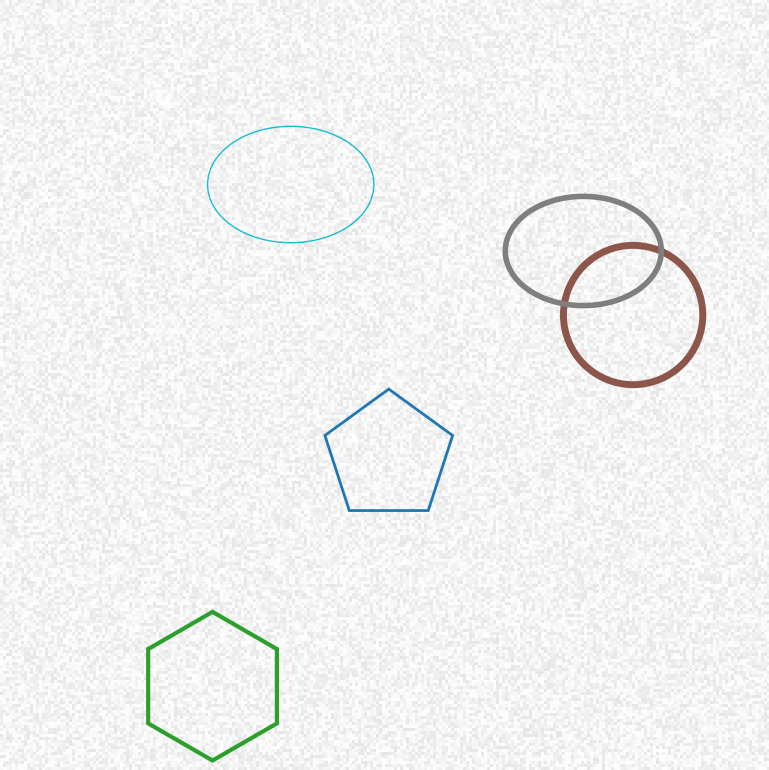[{"shape": "pentagon", "thickness": 1, "radius": 0.44, "center": [0.505, 0.407]}, {"shape": "hexagon", "thickness": 1.5, "radius": 0.48, "center": [0.276, 0.109]}, {"shape": "circle", "thickness": 2.5, "radius": 0.45, "center": [0.822, 0.591]}, {"shape": "oval", "thickness": 2, "radius": 0.51, "center": [0.758, 0.674]}, {"shape": "oval", "thickness": 0.5, "radius": 0.54, "center": [0.378, 0.76]}]